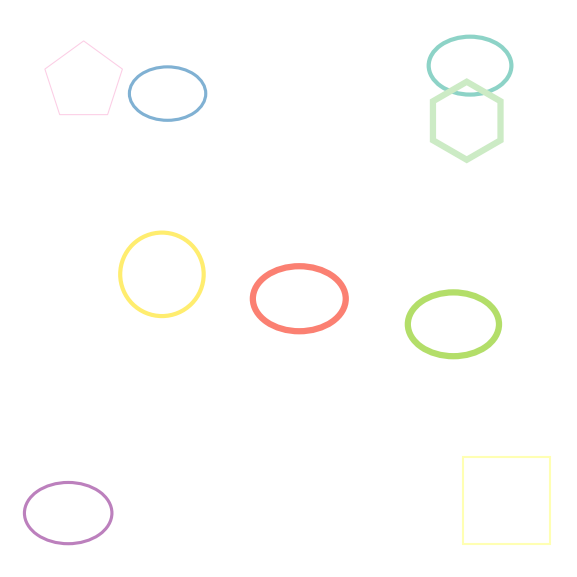[{"shape": "oval", "thickness": 2, "radius": 0.36, "center": [0.814, 0.885]}, {"shape": "square", "thickness": 1, "radius": 0.37, "center": [0.877, 0.132]}, {"shape": "oval", "thickness": 3, "radius": 0.4, "center": [0.518, 0.482]}, {"shape": "oval", "thickness": 1.5, "radius": 0.33, "center": [0.29, 0.837]}, {"shape": "oval", "thickness": 3, "radius": 0.39, "center": [0.785, 0.438]}, {"shape": "pentagon", "thickness": 0.5, "radius": 0.35, "center": [0.145, 0.858]}, {"shape": "oval", "thickness": 1.5, "radius": 0.38, "center": [0.118, 0.111]}, {"shape": "hexagon", "thickness": 3, "radius": 0.34, "center": [0.808, 0.79]}, {"shape": "circle", "thickness": 2, "radius": 0.36, "center": [0.28, 0.524]}]